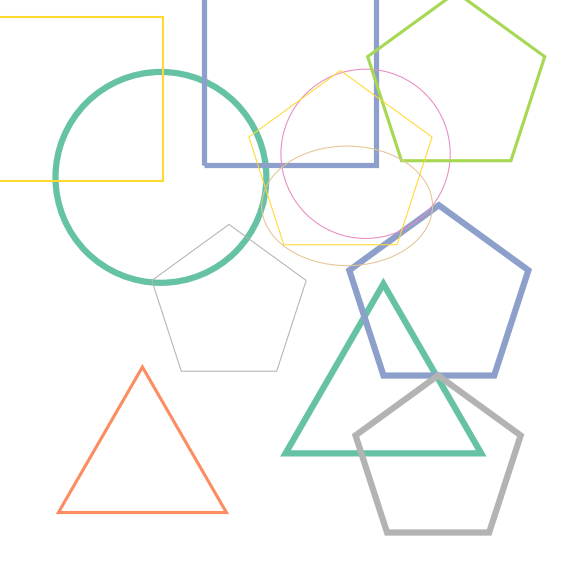[{"shape": "triangle", "thickness": 3, "radius": 0.98, "center": [0.664, 0.312]}, {"shape": "circle", "thickness": 3, "radius": 0.91, "center": [0.279, 0.692]}, {"shape": "triangle", "thickness": 1.5, "radius": 0.84, "center": [0.247, 0.196]}, {"shape": "square", "thickness": 2.5, "radius": 0.75, "center": [0.503, 0.862]}, {"shape": "pentagon", "thickness": 3, "radius": 0.82, "center": [0.76, 0.481]}, {"shape": "circle", "thickness": 0.5, "radius": 0.73, "center": [0.633, 0.733]}, {"shape": "pentagon", "thickness": 1.5, "radius": 0.81, "center": [0.79, 0.851]}, {"shape": "square", "thickness": 1, "radius": 0.71, "center": [0.14, 0.827]}, {"shape": "pentagon", "thickness": 0.5, "radius": 0.83, "center": [0.59, 0.71]}, {"shape": "oval", "thickness": 0.5, "radius": 0.74, "center": [0.601, 0.643]}, {"shape": "pentagon", "thickness": 0.5, "radius": 0.7, "center": [0.397, 0.47]}, {"shape": "pentagon", "thickness": 3, "radius": 0.75, "center": [0.759, 0.199]}]